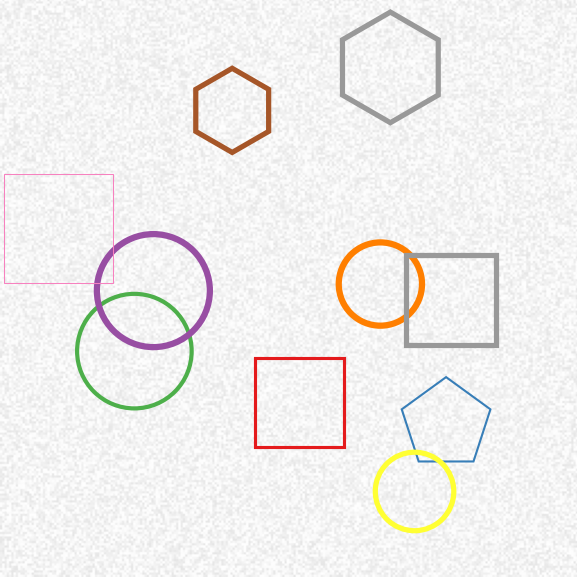[{"shape": "square", "thickness": 1.5, "radius": 0.39, "center": [0.518, 0.302]}, {"shape": "pentagon", "thickness": 1, "radius": 0.4, "center": [0.772, 0.265]}, {"shape": "circle", "thickness": 2, "radius": 0.5, "center": [0.233, 0.391]}, {"shape": "circle", "thickness": 3, "radius": 0.49, "center": [0.266, 0.496]}, {"shape": "circle", "thickness": 3, "radius": 0.36, "center": [0.659, 0.507]}, {"shape": "circle", "thickness": 2.5, "radius": 0.34, "center": [0.718, 0.148]}, {"shape": "hexagon", "thickness": 2.5, "radius": 0.36, "center": [0.402, 0.808]}, {"shape": "square", "thickness": 0.5, "radius": 0.47, "center": [0.101, 0.604]}, {"shape": "square", "thickness": 2.5, "radius": 0.39, "center": [0.781, 0.48]}, {"shape": "hexagon", "thickness": 2.5, "radius": 0.48, "center": [0.676, 0.882]}]